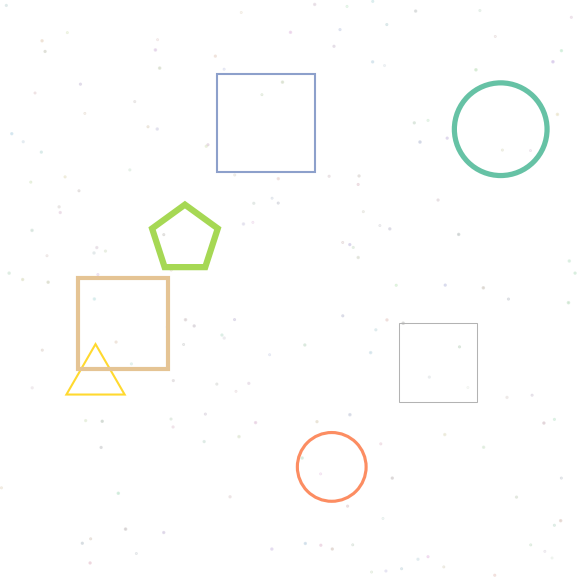[{"shape": "circle", "thickness": 2.5, "radius": 0.4, "center": [0.867, 0.775]}, {"shape": "circle", "thickness": 1.5, "radius": 0.3, "center": [0.574, 0.191]}, {"shape": "square", "thickness": 1, "radius": 0.42, "center": [0.461, 0.786]}, {"shape": "pentagon", "thickness": 3, "radius": 0.3, "center": [0.32, 0.585]}, {"shape": "triangle", "thickness": 1, "radius": 0.29, "center": [0.165, 0.345]}, {"shape": "square", "thickness": 2, "radius": 0.39, "center": [0.213, 0.439]}, {"shape": "square", "thickness": 0.5, "radius": 0.34, "center": [0.758, 0.372]}]